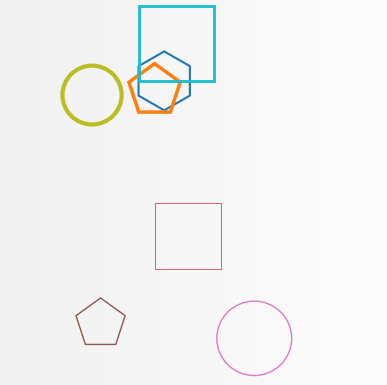[{"shape": "hexagon", "thickness": 1.5, "radius": 0.38, "center": [0.424, 0.79]}, {"shape": "pentagon", "thickness": 2.5, "radius": 0.35, "center": [0.399, 0.765]}, {"shape": "square", "thickness": 0.5, "radius": 0.43, "center": [0.485, 0.387]}, {"shape": "pentagon", "thickness": 1, "radius": 0.33, "center": [0.26, 0.159]}, {"shape": "circle", "thickness": 1, "radius": 0.48, "center": [0.656, 0.121]}, {"shape": "circle", "thickness": 3, "radius": 0.38, "center": [0.238, 0.753]}, {"shape": "square", "thickness": 2, "radius": 0.49, "center": [0.455, 0.888]}]